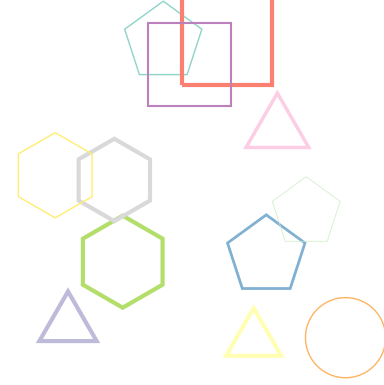[{"shape": "pentagon", "thickness": 1, "radius": 0.53, "center": [0.424, 0.891]}, {"shape": "triangle", "thickness": 3, "radius": 0.41, "center": [0.659, 0.117]}, {"shape": "triangle", "thickness": 3, "radius": 0.43, "center": [0.177, 0.157]}, {"shape": "square", "thickness": 3, "radius": 0.59, "center": [0.59, 0.896]}, {"shape": "pentagon", "thickness": 2, "radius": 0.53, "center": [0.692, 0.336]}, {"shape": "circle", "thickness": 1, "radius": 0.52, "center": [0.897, 0.123]}, {"shape": "hexagon", "thickness": 3, "radius": 0.6, "center": [0.319, 0.32]}, {"shape": "triangle", "thickness": 2.5, "radius": 0.47, "center": [0.72, 0.664]}, {"shape": "hexagon", "thickness": 3, "radius": 0.54, "center": [0.297, 0.533]}, {"shape": "square", "thickness": 1.5, "radius": 0.54, "center": [0.493, 0.833]}, {"shape": "pentagon", "thickness": 0.5, "radius": 0.46, "center": [0.795, 0.448]}, {"shape": "hexagon", "thickness": 1, "radius": 0.55, "center": [0.143, 0.545]}]